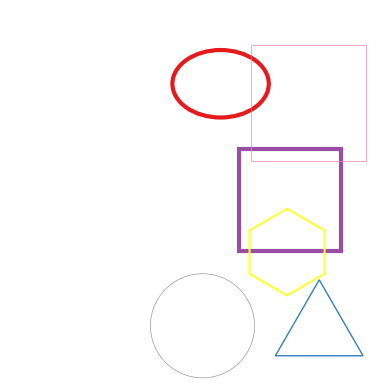[{"shape": "oval", "thickness": 3, "radius": 0.63, "center": [0.573, 0.782]}, {"shape": "triangle", "thickness": 1, "radius": 0.66, "center": [0.829, 0.142]}, {"shape": "square", "thickness": 3, "radius": 0.66, "center": [0.754, 0.481]}, {"shape": "hexagon", "thickness": 1.5, "radius": 0.56, "center": [0.746, 0.345]}, {"shape": "square", "thickness": 0.5, "radius": 0.75, "center": [0.801, 0.732]}, {"shape": "circle", "thickness": 0.5, "radius": 0.68, "center": [0.526, 0.154]}]